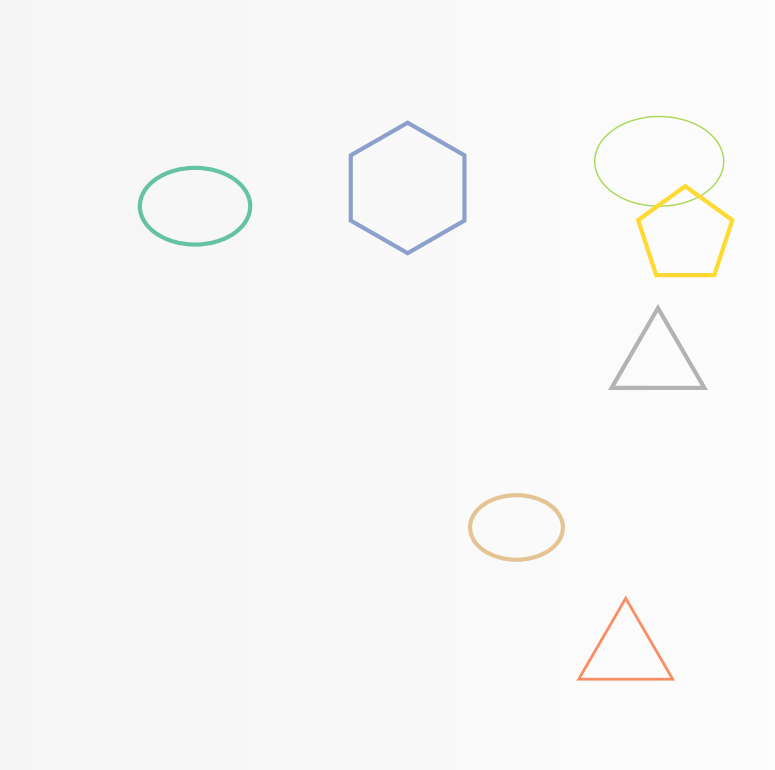[{"shape": "oval", "thickness": 1.5, "radius": 0.36, "center": [0.252, 0.732]}, {"shape": "triangle", "thickness": 1, "radius": 0.35, "center": [0.807, 0.153]}, {"shape": "hexagon", "thickness": 1.5, "radius": 0.42, "center": [0.526, 0.756]}, {"shape": "oval", "thickness": 0.5, "radius": 0.42, "center": [0.851, 0.79]}, {"shape": "pentagon", "thickness": 1.5, "radius": 0.32, "center": [0.884, 0.694]}, {"shape": "oval", "thickness": 1.5, "radius": 0.3, "center": [0.666, 0.315]}, {"shape": "triangle", "thickness": 1.5, "radius": 0.35, "center": [0.849, 0.531]}]